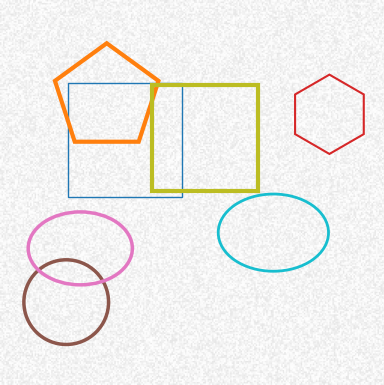[{"shape": "square", "thickness": 1, "radius": 0.74, "center": [0.325, 0.636]}, {"shape": "pentagon", "thickness": 3, "radius": 0.71, "center": [0.277, 0.746]}, {"shape": "hexagon", "thickness": 1.5, "radius": 0.51, "center": [0.856, 0.703]}, {"shape": "circle", "thickness": 2.5, "radius": 0.55, "center": [0.172, 0.215]}, {"shape": "oval", "thickness": 2.5, "radius": 0.68, "center": [0.209, 0.355]}, {"shape": "square", "thickness": 3, "radius": 0.69, "center": [0.533, 0.642]}, {"shape": "oval", "thickness": 2, "radius": 0.72, "center": [0.71, 0.396]}]